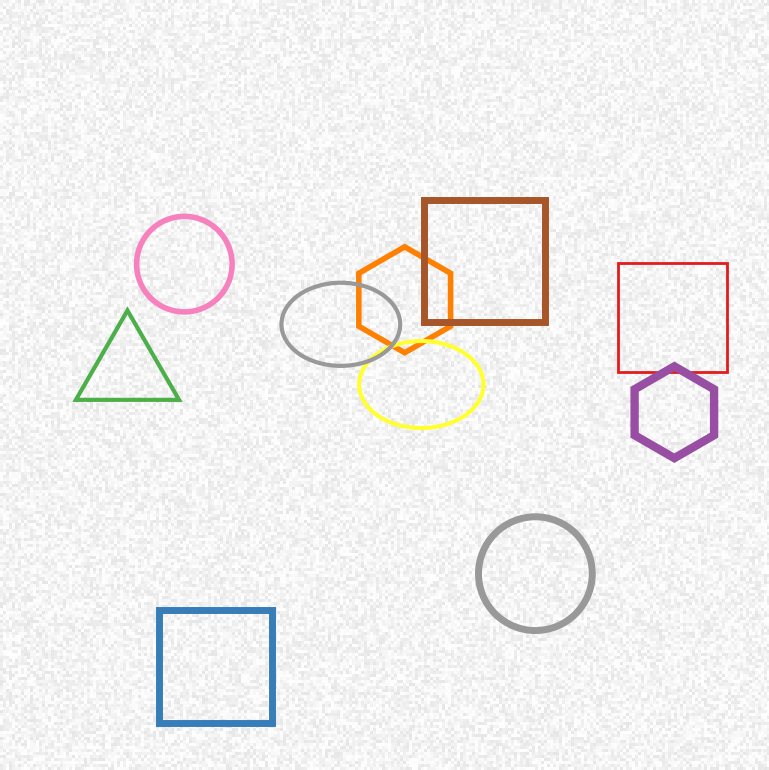[{"shape": "square", "thickness": 1, "radius": 0.35, "center": [0.873, 0.587]}, {"shape": "square", "thickness": 2.5, "radius": 0.37, "center": [0.28, 0.135]}, {"shape": "triangle", "thickness": 1.5, "radius": 0.39, "center": [0.166, 0.519]}, {"shape": "hexagon", "thickness": 3, "radius": 0.3, "center": [0.876, 0.465]}, {"shape": "hexagon", "thickness": 2, "radius": 0.34, "center": [0.526, 0.611]}, {"shape": "oval", "thickness": 1.5, "radius": 0.4, "center": [0.547, 0.501]}, {"shape": "square", "thickness": 2.5, "radius": 0.4, "center": [0.629, 0.661]}, {"shape": "circle", "thickness": 2, "radius": 0.31, "center": [0.239, 0.657]}, {"shape": "oval", "thickness": 1.5, "radius": 0.39, "center": [0.443, 0.579]}, {"shape": "circle", "thickness": 2.5, "radius": 0.37, "center": [0.695, 0.255]}]